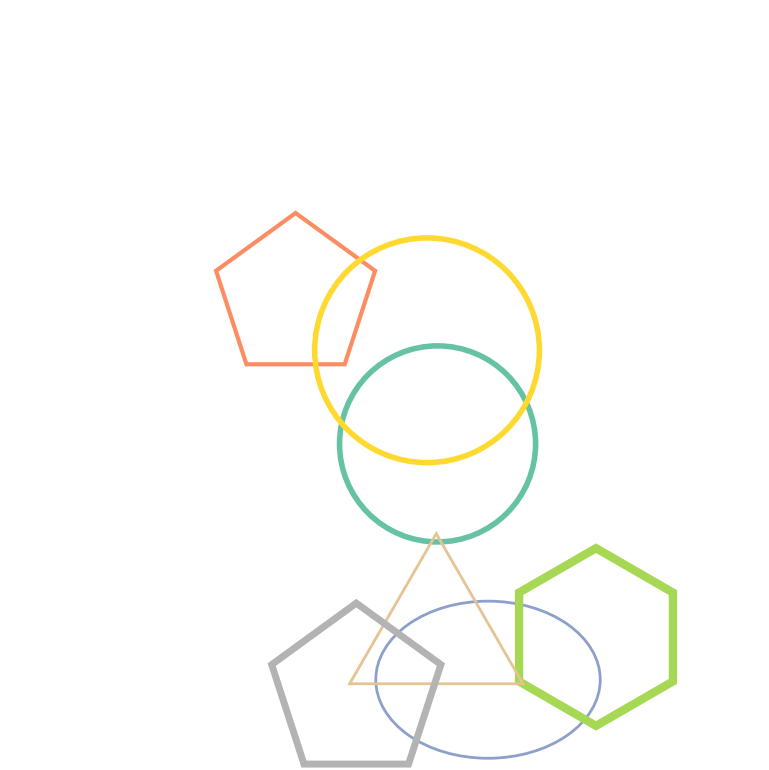[{"shape": "circle", "thickness": 2, "radius": 0.64, "center": [0.568, 0.424]}, {"shape": "pentagon", "thickness": 1.5, "radius": 0.54, "center": [0.384, 0.615]}, {"shape": "oval", "thickness": 1, "radius": 0.73, "center": [0.634, 0.117]}, {"shape": "hexagon", "thickness": 3, "radius": 0.58, "center": [0.774, 0.173]}, {"shape": "circle", "thickness": 2, "radius": 0.73, "center": [0.555, 0.545]}, {"shape": "triangle", "thickness": 1, "radius": 0.65, "center": [0.567, 0.177]}, {"shape": "pentagon", "thickness": 2.5, "radius": 0.58, "center": [0.463, 0.101]}]